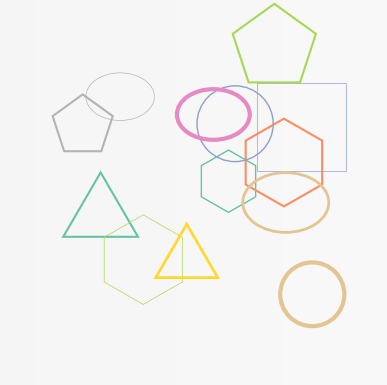[{"shape": "triangle", "thickness": 1.5, "radius": 0.56, "center": [0.26, 0.441]}, {"shape": "hexagon", "thickness": 1, "radius": 0.4, "center": [0.59, 0.529]}, {"shape": "hexagon", "thickness": 1.5, "radius": 0.57, "center": [0.733, 0.578]}, {"shape": "square", "thickness": 0.5, "radius": 0.57, "center": [0.779, 0.67]}, {"shape": "circle", "thickness": 1, "radius": 0.49, "center": [0.607, 0.679]}, {"shape": "oval", "thickness": 3, "radius": 0.47, "center": [0.551, 0.703]}, {"shape": "pentagon", "thickness": 1.5, "radius": 0.56, "center": [0.708, 0.877]}, {"shape": "hexagon", "thickness": 0.5, "radius": 0.58, "center": [0.37, 0.326]}, {"shape": "triangle", "thickness": 2, "radius": 0.46, "center": [0.482, 0.325]}, {"shape": "oval", "thickness": 2, "radius": 0.55, "center": [0.737, 0.474]}, {"shape": "circle", "thickness": 3, "radius": 0.41, "center": [0.806, 0.236]}, {"shape": "pentagon", "thickness": 1.5, "radius": 0.41, "center": [0.213, 0.673]}, {"shape": "oval", "thickness": 0.5, "radius": 0.44, "center": [0.31, 0.749]}]